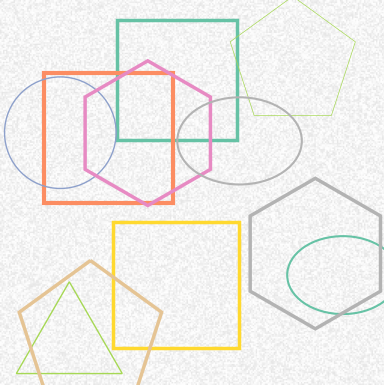[{"shape": "oval", "thickness": 1.5, "radius": 0.72, "center": [0.891, 0.285]}, {"shape": "square", "thickness": 2.5, "radius": 0.78, "center": [0.459, 0.792]}, {"shape": "square", "thickness": 3, "radius": 0.84, "center": [0.282, 0.641]}, {"shape": "circle", "thickness": 1, "radius": 0.72, "center": [0.157, 0.655]}, {"shape": "hexagon", "thickness": 2.5, "radius": 0.94, "center": [0.384, 0.654]}, {"shape": "pentagon", "thickness": 0.5, "radius": 0.85, "center": [0.76, 0.839]}, {"shape": "triangle", "thickness": 1, "radius": 0.79, "center": [0.18, 0.109]}, {"shape": "square", "thickness": 2.5, "radius": 0.82, "center": [0.458, 0.26]}, {"shape": "pentagon", "thickness": 2.5, "radius": 0.97, "center": [0.235, 0.129]}, {"shape": "hexagon", "thickness": 2.5, "radius": 0.98, "center": [0.819, 0.341]}, {"shape": "oval", "thickness": 1.5, "radius": 0.81, "center": [0.622, 0.634]}]